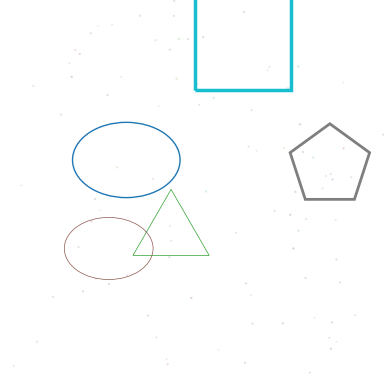[{"shape": "oval", "thickness": 1, "radius": 0.7, "center": [0.328, 0.584]}, {"shape": "triangle", "thickness": 0.5, "radius": 0.57, "center": [0.444, 0.394]}, {"shape": "oval", "thickness": 0.5, "radius": 0.58, "center": [0.282, 0.355]}, {"shape": "pentagon", "thickness": 2, "radius": 0.54, "center": [0.857, 0.57]}, {"shape": "square", "thickness": 2.5, "radius": 0.63, "center": [0.631, 0.892]}]